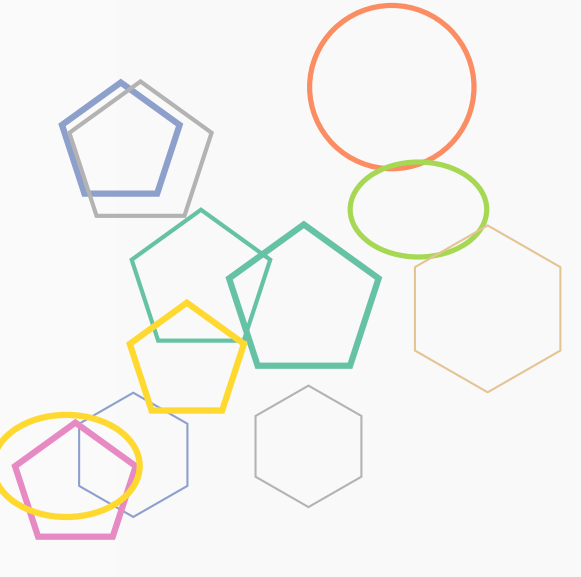[{"shape": "pentagon", "thickness": 2, "radius": 0.63, "center": [0.346, 0.511]}, {"shape": "pentagon", "thickness": 3, "radius": 0.68, "center": [0.523, 0.475]}, {"shape": "circle", "thickness": 2.5, "radius": 0.71, "center": [0.674, 0.848]}, {"shape": "pentagon", "thickness": 3, "radius": 0.53, "center": [0.208, 0.75]}, {"shape": "hexagon", "thickness": 1, "radius": 0.54, "center": [0.229, 0.212]}, {"shape": "pentagon", "thickness": 3, "radius": 0.55, "center": [0.13, 0.158]}, {"shape": "oval", "thickness": 2.5, "radius": 0.59, "center": [0.72, 0.636]}, {"shape": "oval", "thickness": 3, "radius": 0.63, "center": [0.114, 0.192]}, {"shape": "pentagon", "thickness": 3, "radius": 0.52, "center": [0.321, 0.372]}, {"shape": "hexagon", "thickness": 1, "radius": 0.72, "center": [0.839, 0.464]}, {"shape": "pentagon", "thickness": 2, "radius": 0.64, "center": [0.242, 0.729]}, {"shape": "hexagon", "thickness": 1, "radius": 0.53, "center": [0.531, 0.226]}]